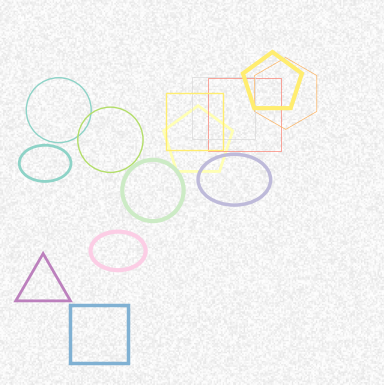[{"shape": "circle", "thickness": 1, "radius": 0.42, "center": [0.153, 0.714]}, {"shape": "oval", "thickness": 2, "radius": 0.34, "center": [0.117, 0.576]}, {"shape": "pentagon", "thickness": 2, "radius": 0.47, "center": [0.515, 0.631]}, {"shape": "oval", "thickness": 2.5, "radius": 0.47, "center": [0.609, 0.533]}, {"shape": "square", "thickness": 0.5, "radius": 0.47, "center": [0.635, 0.702]}, {"shape": "square", "thickness": 2.5, "radius": 0.38, "center": [0.257, 0.132]}, {"shape": "hexagon", "thickness": 0.5, "radius": 0.47, "center": [0.742, 0.757]}, {"shape": "circle", "thickness": 1, "radius": 0.42, "center": [0.287, 0.637]}, {"shape": "oval", "thickness": 3, "radius": 0.36, "center": [0.307, 0.348]}, {"shape": "square", "thickness": 0.5, "radius": 0.41, "center": [0.581, 0.72]}, {"shape": "triangle", "thickness": 2, "radius": 0.41, "center": [0.112, 0.259]}, {"shape": "circle", "thickness": 3, "radius": 0.4, "center": [0.397, 0.505]}, {"shape": "pentagon", "thickness": 3, "radius": 0.4, "center": [0.708, 0.784]}, {"shape": "square", "thickness": 1, "radius": 0.37, "center": [0.505, 0.685]}]